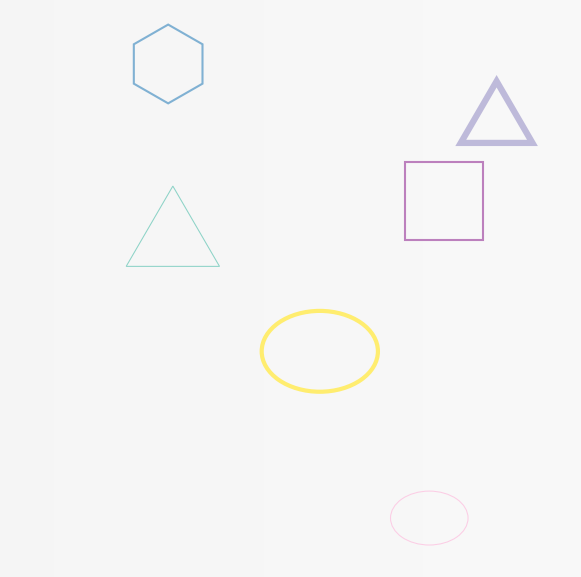[{"shape": "triangle", "thickness": 0.5, "radius": 0.46, "center": [0.297, 0.584]}, {"shape": "triangle", "thickness": 3, "radius": 0.36, "center": [0.854, 0.787]}, {"shape": "hexagon", "thickness": 1, "radius": 0.34, "center": [0.289, 0.888]}, {"shape": "oval", "thickness": 0.5, "radius": 0.33, "center": [0.739, 0.102]}, {"shape": "square", "thickness": 1, "radius": 0.34, "center": [0.765, 0.651]}, {"shape": "oval", "thickness": 2, "radius": 0.5, "center": [0.55, 0.391]}]